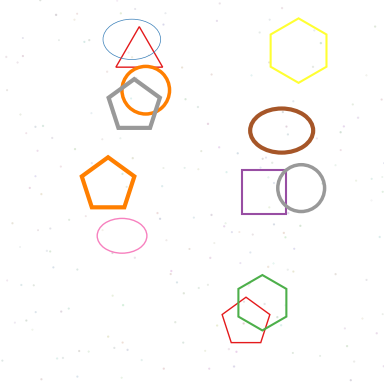[{"shape": "pentagon", "thickness": 1, "radius": 0.33, "center": [0.639, 0.163]}, {"shape": "triangle", "thickness": 1, "radius": 0.35, "center": [0.362, 0.861]}, {"shape": "oval", "thickness": 0.5, "radius": 0.37, "center": [0.342, 0.898]}, {"shape": "hexagon", "thickness": 1.5, "radius": 0.36, "center": [0.682, 0.214]}, {"shape": "square", "thickness": 1.5, "radius": 0.29, "center": [0.685, 0.501]}, {"shape": "pentagon", "thickness": 3, "radius": 0.36, "center": [0.281, 0.52]}, {"shape": "circle", "thickness": 2.5, "radius": 0.31, "center": [0.379, 0.766]}, {"shape": "hexagon", "thickness": 1.5, "radius": 0.42, "center": [0.775, 0.869]}, {"shape": "oval", "thickness": 3, "radius": 0.41, "center": [0.732, 0.661]}, {"shape": "oval", "thickness": 1, "radius": 0.32, "center": [0.317, 0.388]}, {"shape": "pentagon", "thickness": 3, "radius": 0.35, "center": [0.349, 0.725]}, {"shape": "circle", "thickness": 2.5, "radius": 0.3, "center": [0.782, 0.511]}]